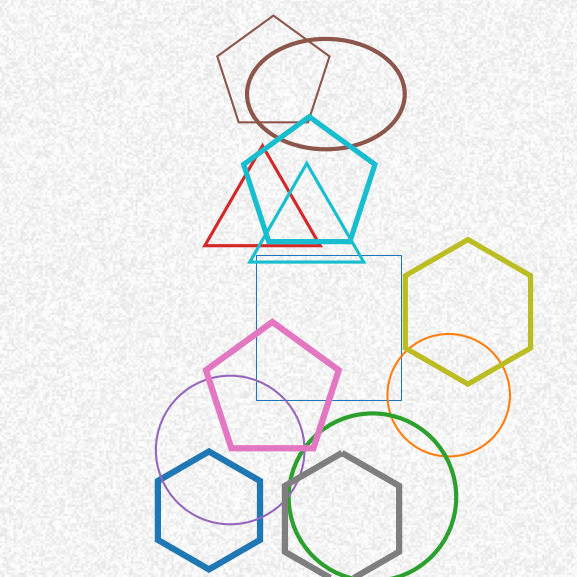[{"shape": "hexagon", "thickness": 3, "radius": 0.51, "center": [0.362, 0.115]}, {"shape": "square", "thickness": 0.5, "radius": 0.63, "center": [0.569, 0.432]}, {"shape": "circle", "thickness": 1, "radius": 0.53, "center": [0.777, 0.315]}, {"shape": "circle", "thickness": 2, "radius": 0.73, "center": [0.645, 0.138]}, {"shape": "triangle", "thickness": 1.5, "radius": 0.58, "center": [0.455, 0.631]}, {"shape": "circle", "thickness": 1, "radius": 0.64, "center": [0.399, 0.22]}, {"shape": "pentagon", "thickness": 1, "radius": 0.51, "center": [0.473, 0.87]}, {"shape": "oval", "thickness": 2, "radius": 0.68, "center": [0.564, 0.836]}, {"shape": "pentagon", "thickness": 3, "radius": 0.6, "center": [0.472, 0.321]}, {"shape": "hexagon", "thickness": 3, "radius": 0.57, "center": [0.592, 0.101]}, {"shape": "hexagon", "thickness": 2.5, "radius": 0.63, "center": [0.81, 0.459]}, {"shape": "triangle", "thickness": 1.5, "radius": 0.57, "center": [0.531, 0.602]}, {"shape": "pentagon", "thickness": 2.5, "radius": 0.6, "center": [0.536, 0.677]}]